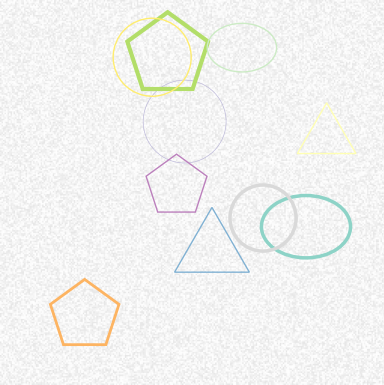[{"shape": "oval", "thickness": 2.5, "radius": 0.58, "center": [0.795, 0.411]}, {"shape": "triangle", "thickness": 1, "radius": 0.44, "center": [0.848, 0.645]}, {"shape": "circle", "thickness": 0.5, "radius": 0.54, "center": [0.48, 0.684]}, {"shape": "triangle", "thickness": 1, "radius": 0.56, "center": [0.551, 0.349]}, {"shape": "pentagon", "thickness": 2, "radius": 0.47, "center": [0.22, 0.181]}, {"shape": "pentagon", "thickness": 3, "radius": 0.55, "center": [0.436, 0.858]}, {"shape": "circle", "thickness": 2.5, "radius": 0.43, "center": [0.683, 0.434]}, {"shape": "pentagon", "thickness": 1, "radius": 0.42, "center": [0.459, 0.516]}, {"shape": "oval", "thickness": 1, "radius": 0.45, "center": [0.628, 0.876]}, {"shape": "circle", "thickness": 1, "radius": 0.51, "center": [0.395, 0.851]}]